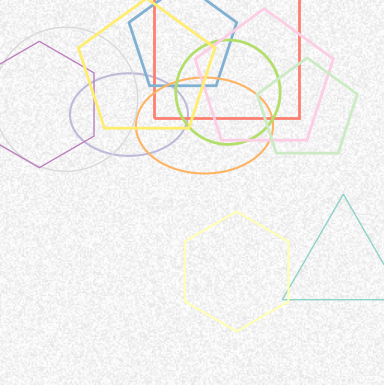[{"shape": "triangle", "thickness": 1, "radius": 0.91, "center": [0.892, 0.313]}, {"shape": "hexagon", "thickness": 1.5, "radius": 0.78, "center": [0.615, 0.295]}, {"shape": "oval", "thickness": 1.5, "radius": 0.77, "center": [0.335, 0.702]}, {"shape": "square", "thickness": 2, "radius": 0.95, "center": [0.588, 0.884]}, {"shape": "pentagon", "thickness": 2, "radius": 0.74, "center": [0.475, 0.896]}, {"shape": "oval", "thickness": 1.5, "radius": 0.89, "center": [0.531, 0.674]}, {"shape": "circle", "thickness": 2, "radius": 0.68, "center": [0.592, 0.761]}, {"shape": "pentagon", "thickness": 2, "radius": 0.94, "center": [0.686, 0.789]}, {"shape": "circle", "thickness": 1, "radius": 0.94, "center": [0.171, 0.742]}, {"shape": "hexagon", "thickness": 1, "radius": 0.82, "center": [0.102, 0.729]}, {"shape": "pentagon", "thickness": 2, "radius": 0.68, "center": [0.798, 0.713]}, {"shape": "pentagon", "thickness": 2, "radius": 0.93, "center": [0.381, 0.818]}]